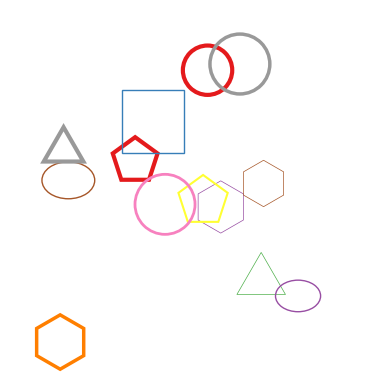[{"shape": "circle", "thickness": 3, "radius": 0.32, "center": [0.539, 0.818]}, {"shape": "pentagon", "thickness": 3, "radius": 0.31, "center": [0.351, 0.583]}, {"shape": "square", "thickness": 1, "radius": 0.4, "center": [0.397, 0.685]}, {"shape": "triangle", "thickness": 0.5, "radius": 0.36, "center": [0.678, 0.271]}, {"shape": "hexagon", "thickness": 0.5, "radius": 0.34, "center": [0.573, 0.462]}, {"shape": "oval", "thickness": 1, "radius": 0.29, "center": [0.774, 0.231]}, {"shape": "hexagon", "thickness": 2.5, "radius": 0.35, "center": [0.156, 0.112]}, {"shape": "pentagon", "thickness": 1.5, "radius": 0.34, "center": [0.527, 0.478]}, {"shape": "oval", "thickness": 1, "radius": 0.34, "center": [0.178, 0.532]}, {"shape": "hexagon", "thickness": 0.5, "radius": 0.3, "center": [0.685, 0.523]}, {"shape": "circle", "thickness": 2, "radius": 0.39, "center": [0.429, 0.469]}, {"shape": "triangle", "thickness": 3, "radius": 0.3, "center": [0.165, 0.61]}, {"shape": "circle", "thickness": 2.5, "radius": 0.39, "center": [0.623, 0.834]}]